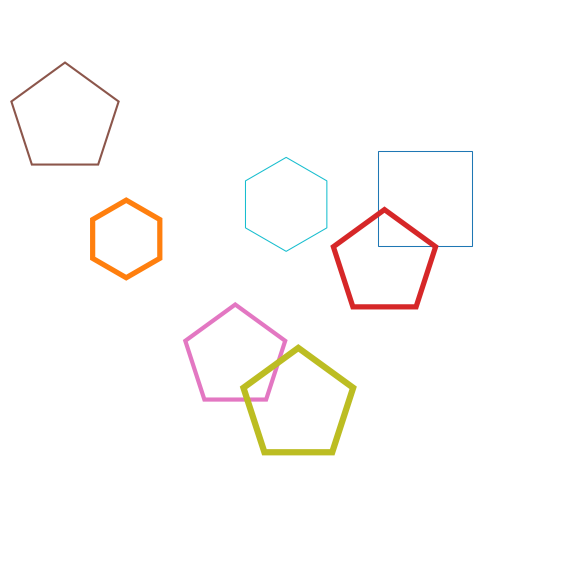[{"shape": "square", "thickness": 0.5, "radius": 0.41, "center": [0.735, 0.655]}, {"shape": "hexagon", "thickness": 2.5, "radius": 0.34, "center": [0.219, 0.585]}, {"shape": "pentagon", "thickness": 2.5, "radius": 0.47, "center": [0.666, 0.543]}, {"shape": "pentagon", "thickness": 1, "radius": 0.49, "center": [0.113, 0.793]}, {"shape": "pentagon", "thickness": 2, "radius": 0.45, "center": [0.407, 0.381]}, {"shape": "pentagon", "thickness": 3, "radius": 0.5, "center": [0.517, 0.297]}, {"shape": "hexagon", "thickness": 0.5, "radius": 0.41, "center": [0.496, 0.645]}]